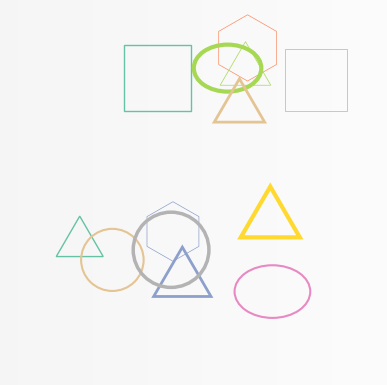[{"shape": "square", "thickness": 1, "radius": 0.43, "center": [0.406, 0.797]}, {"shape": "triangle", "thickness": 1, "radius": 0.35, "center": [0.206, 0.369]}, {"shape": "hexagon", "thickness": 0.5, "radius": 0.43, "center": [0.639, 0.876]}, {"shape": "hexagon", "thickness": 0.5, "radius": 0.39, "center": [0.446, 0.399]}, {"shape": "triangle", "thickness": 2, "radius": 0.43, "center": [0.471, 0.273]}, {"shape": "oval", "thickness": 1.5, "radius": 0.49, "center": [0.703, 0.243]}, {"shape": "triangle", "thickness": 0.5, "radius": 0.38, "center": [0.633, 0.816]}, {"shape": "oval", "thickness": 3, "radius": 0.44, "center": [0.587, 0.823]}, {"shape": "triangle", "thickness": 3, "radius": 0.44, "center": [0.698, 0.427]}, {"shape": "circle", "thickness": 1.5, "radius": 0.4, "center": [0.29, 0.325]}, {"shape": "triangle", "thickness": 2, "radius": 0.38, "center": [0.618, 0.72]}, {"shape": "square", "thickness": 0.5, "radius": 0.4, "center": [0.816, 0.792]}, {"shape": "circle", "thickness": 2.5, "radius": 0.49, "center": [0.441, 0.351]}]